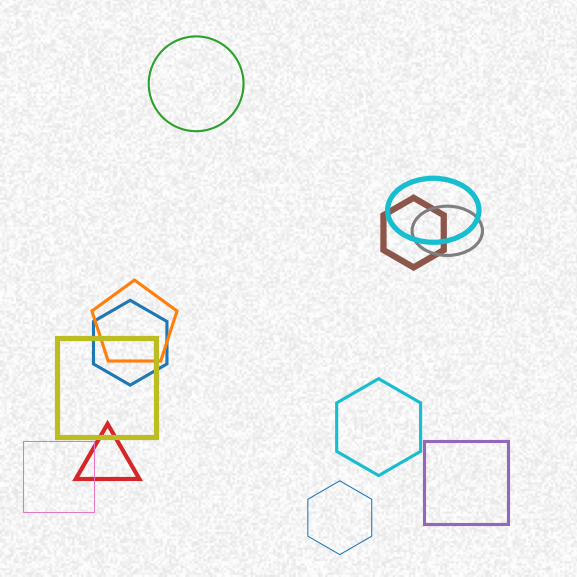[{"shape": "hexagon", "thickness": 1.5, "radius": 0.37, "center": [0.225, 0.406]}, {"shape": "hexagon", "thickness": 0.5, "radius": 0.32, "center": [0.588, 0.103]}, {"shape": "pentagon", "thickness": 1.5, "radius": 0.39, "center": [0.233, 0.437]}, {"shape": "circle", "thickness": 1, "radius": 0.41, "center": [0.34, 0.854]}, {"shape": "triangle", "thickness": 2, "radius": 0.32, "center": [0.186, 0.202]}, {"shape": "square", "thickness": 1.5, "radius": 0.36, "center": [0.807, 0.163]}, {"shape": "hexagon", "thickness": 3, "radius": 0.3, "center": [0.716, 0.596]}, {"shape": "square", "thickness": 0.5, "radius": 0.31, "center": [0.101, 0.173]}, {"shape": "oval", "thickness": 1.5, "radius": 0.3, "center": [0.775, 0.599]}, {"shape": "square", "thickness": 2.5, "radius": 0.43, "center": [0.185, 0.329]}, {"shape": "hexagon", "thickness": 1.5, "radius": 0.42, "center": [0.656, 0.259]}, {"shape": "oval", "thickness": 2.5, "radius": 0.4, "center": [0.75, 0.635]}]